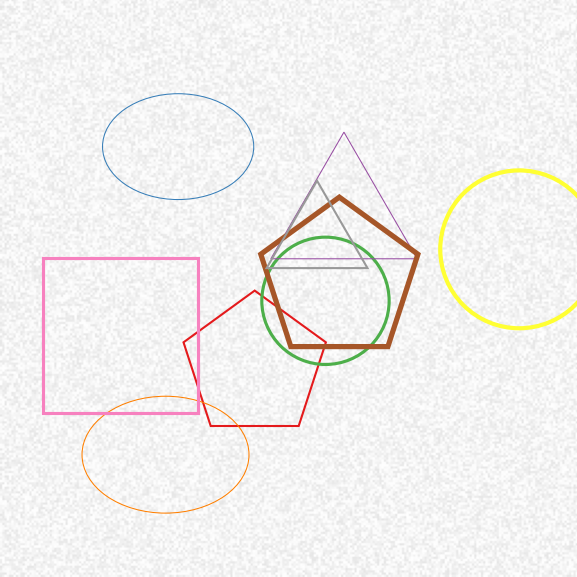[{"shape": "pentagon", "thickness": 1, "radius": 0.65, "center": [0.441, 0.366]}, {"shape": "oval", "thickness": 0.5, "radius": 0.65, "center": [0.308, 0.745]}, {"shape": "circle", "thickness": 1.5, "radius": 0.55, "center": [0.564, 0.478]}, {"shape": "triangle", "thickness": 0.5, "radius": 0.73, "center": [0.596, 0.624]}, {"shape": "oval", "thickness": 0.5, "radius": 0.72, "center": [0.287, 0.212]}, {"shape": "circle", "thickness": 2, "radius": 0.68, "center": [0.899, 0.567]}, {"shape": "pentagon", "thickness": 2.5, "radius": 0.72, "center": [0.588, 0.515]}, {"shape": "square", "thickness": 1.5, "radius": 0.67, "center": [0.208, 0.418]}, {"shape": "triangle", "thickness": 1, "radius": 0.5, "center": [0.549, 0.585]}]